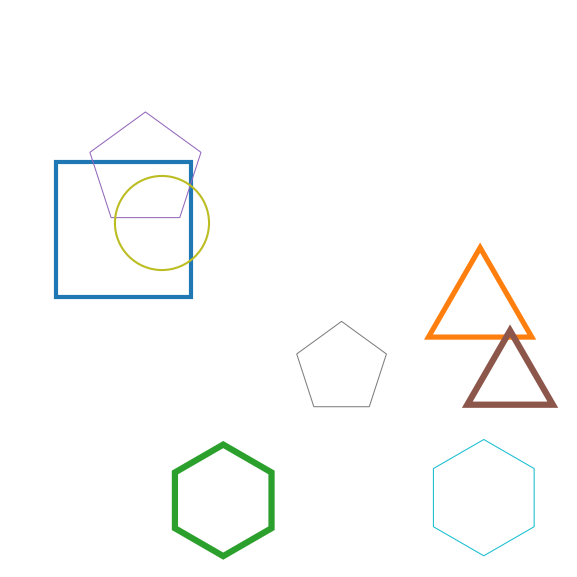[{"shape": "square", "thickness": 2, "radius": 0.58, "center": [0.214, 0.602]}, {"shape": "triangle", "thickness": 2.5, "radius": 0.52, "center": [0.831, 0.467]}, {"shape": "hexagon", "thickness": 3, "radius": 0.48, "center": [0.387, 0.133]}, {"shape": "pentagon", "thickness": 0.5, "radius": 0.51, "center": [0.252, 0.704]}, {"shape": "triangle", "thickness": 3, "radius": 0.43, "center": [0.883, 0.341]}, {"shape": "pentagon", "thickness": 0.5, "radius": 0.41, "center": [0.591, 0.361]}, {"shape": "circle", "thickness": 1, "radius": 0.41, "center": [0.28, 0.613]}, {"shape": "hexagon", "thickness": 0.5, "radius": 0.5, "center": [0.838, 0.137]}]